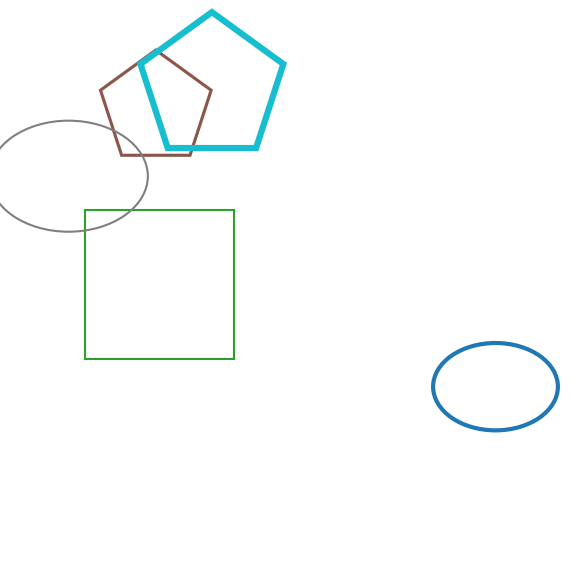[{"shape": "oval", "thickness": 2, "radius": 0.54, "center": [0.858, 0.33]}, {"shape": "square", "thickness": 1, "radius": 0.65, "center": [0.276, 0.507]}, {"shape": "pentagon", "thickness": 1.5, "radius": 0.5, "center": [0.27, 0.812]}, {"shape": "oval", "thickness": 1, "radius": 0.69, "center": [0.119, 0.694]}, {"shape": "pentagon", "thickness": 3, "radius": 0.65, "center": [0.367, 0.848]}]